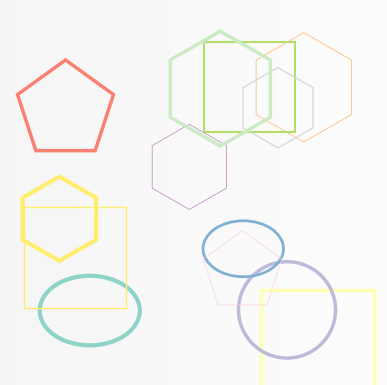[{"shape": "oval", "thickness": 3, "radius": 0.65, "center": [0.232, 0.193]}, {"shape": "square", "thickness": 2.5, "radius": 0.73, "center": [0.82, 0.102]}, {"shape": "circle", "thickness": 2.5, "radius": 0.63, "center": [0.741, 0.195]}, {"shape": "pentagon", "thickness": 2.5, "radius": 0.65, "center": [0.169, 0.714]}, {"shape": "oval", "thickness": 2, "radius": 0.52, "center": [0.628, 0.354]}, {"shape": "hexagon", "thickness": 0.5, "radius": 0.71, "center": [0.784, 0.773]}, {"shape": "square", "thickness": 1.5, "radius": 0.59, "center": [0.644, 0.774]}, {"shape": "pentagon", "thickness": 0.5, "radius": 0.53, "center": [0.626, 0.294]}, {"shape": "hexagon", "thickness": 1, "radius": 0.52, "center": [0.717, 0.72]}, {"shape": "hexagon", "thickness": 0.5, "radius": 0.55, "center": [0.488, 0.567]}, {"shape": "hexagon", "thickness": 2.5, "radius": 0.75, "center": [0.569, 0.77]}, {"shape": "square", "thickness": 1, "radius": 0.66, "center": [0.193, 0.331]}, {"shape": "hexagon", "thickness": 3, "radius": 0.55, "center": [0.153, 0.432]}]